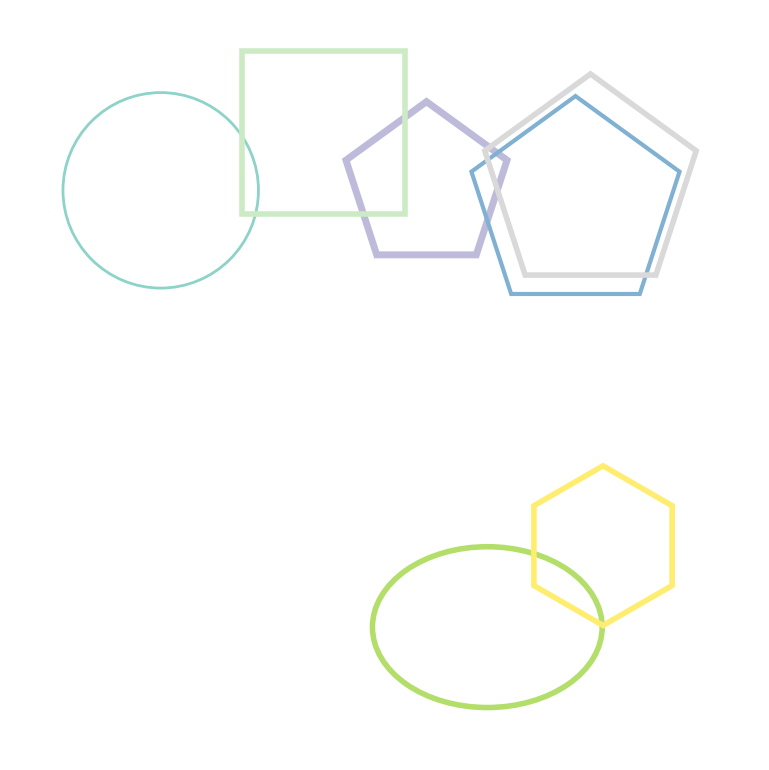[{"shape": "circle", "thickness": 1, "radius": 0.63, "center": [0.209, 0.753]}, {"shape": "pentagon", "thickness": 2.5, "radius": 0.55, "center": [0.554, 0.758]}, {"shape": "pentagon", "thickness": 1.5, "radius": 0.71, "center": [0.747, 0.733]}, {"shape": "oval", "thickness": 2, "radius": 0.75, "center": [0.633, 0.186]}, {"shape": "pentagon", "thickness": 2, "radius": 0.72, "center": [0.767, 0.76]}, {"shape": "square", "thickness": 2, "radius": 0.53, "center": [0.42, 0.828]}, {"shape": "hexagon", "thickness": 2, "radius": 0.52, "center": [0.783, 0.291]}]